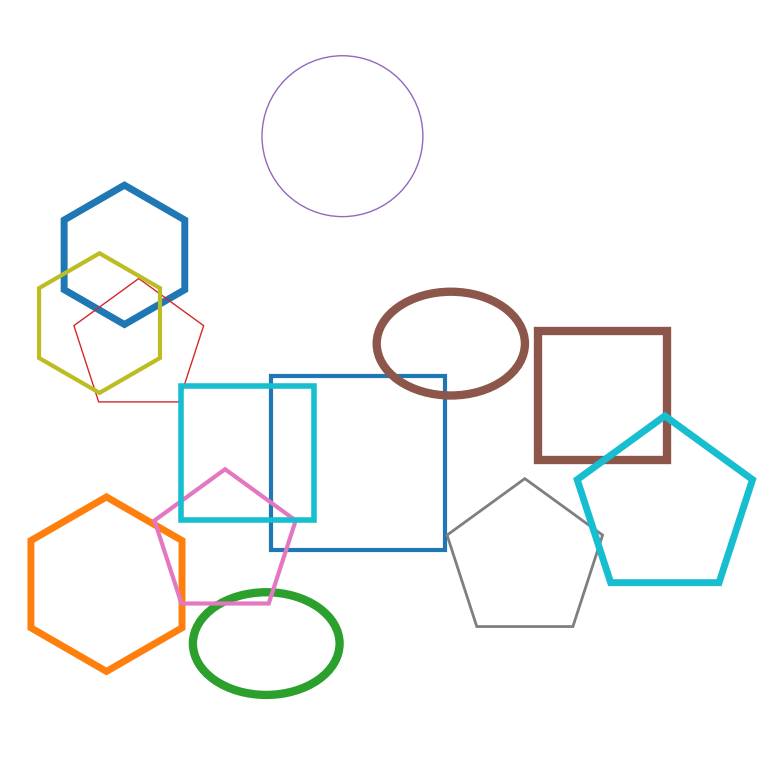[{"shape": "square", "thickness": 1.5, "radius": 0.57, "center": [0.465, 0.399]}, {"shape": "hexagon", "thickness": 2.5, "radius": 0.45, "center": [0.162, 0.669]}, {"shape": "hexagon", "thickness": 2.5, "radius": 0.57, "center": [0.138, 0.241]}, {"shape": "oval", "thickness": 3, "radius": 0.48, "center": [0.346, 0.164]}, {"shape": "pentagon", "thickness": 0.5, "radius": 0.44, "center": [0.18, 0.55]}, {"shape": "circle", "thickness": 0.5, "radius": 0.52, "center": [0.445, 0.823]}, {"shape": "oval", "thickness": 3, "radius": 0.48, "center": [0.585, 0.554]}, {"shape": "square", "thickness": 3, "radius": 0.42, "center": [0.783, 0.487]}, {"shape": "pentagon", "thickness": 1.5, "radius": 0.48, "center": [0.292, 0.294]}, {"shape": "pentagon", "thickness": 1, "radius": 0.53, "center": [0.682, 0.272]}, {"shape": "hexagon", "thickness": 1.5, "radius": 0.45, "center": [0.129, 0.58]}, {"shape": "square", "thickness": 2, "radius": 0.43, "center": [0.321, 0.412]}, {"shape": "pentagon", "thickness": 2.5, "radius": 0.6, "center": [0.863, 0.34]}]